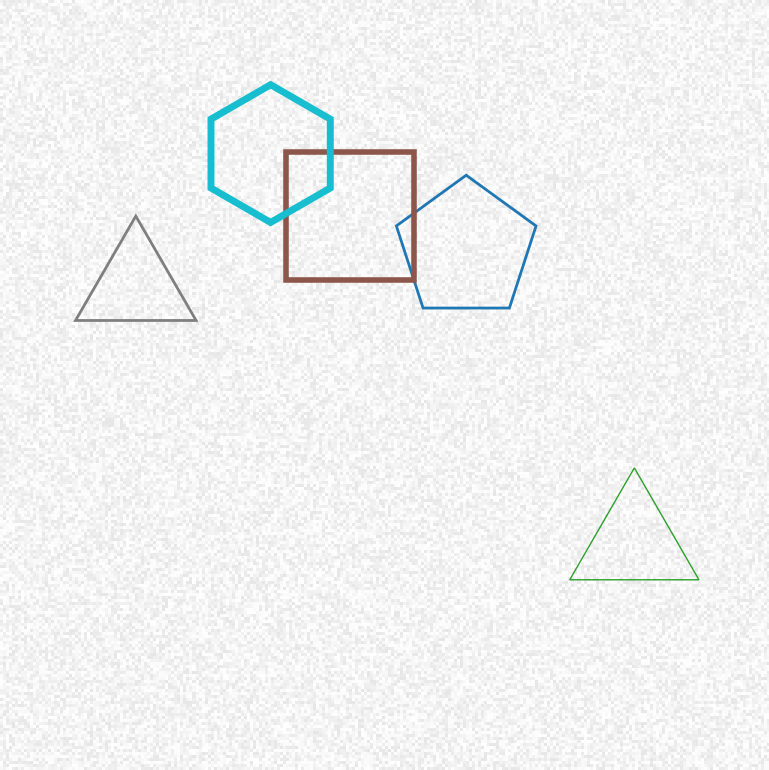[{"shape": "pentagon", "thickness": 1, "radius": 0.48, "center": [0.605, 0.677]}, {"shape": "triangle", "thickness": 0.5, "radius": 0.48, "center": [0.824, 0.295]}, {"shape": "square", "thickness": 2, "radius": 0.41, "center": [0.455, 0.72]}, {"shape": "triangle", "thickness": 1, "radius": 0.45, "center": [0.176, 0.629]}, {"shape": "hexagon", "thickness": 2.5, "radius": 0.45, "center": [0.351, 0.801]}]